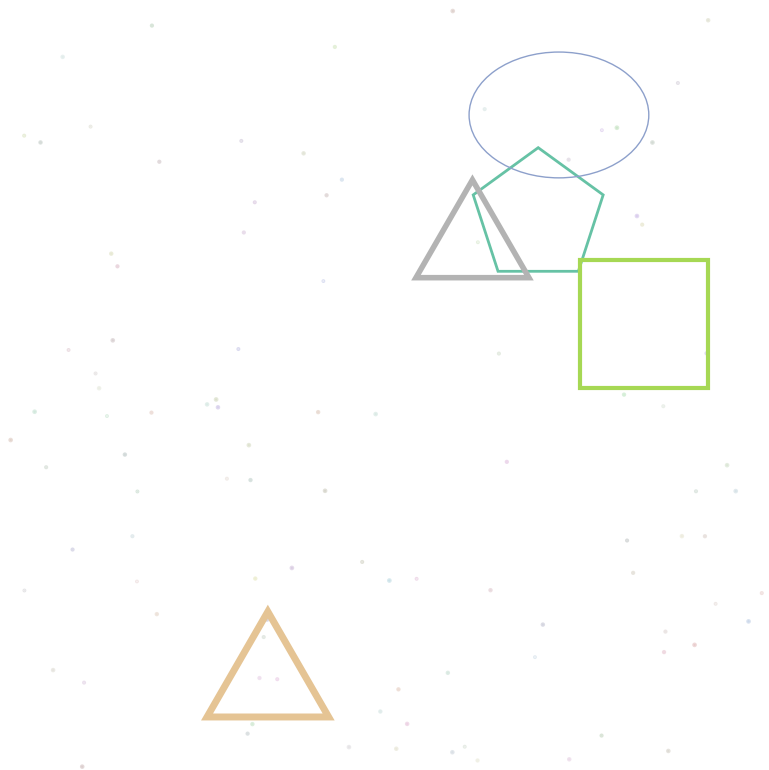[{"shape": "pentagon", "thickness": 1, "radius": 0.44, "center": [0.699, 0.719]}, {"shape": "oval", "thickness": 0.5, "radius": 0.58, "center": [0.726, 0.851]}, {"shape": "square", "thickness": 1.5, "radius": 0.42, "center": [0.836, 0.58]}, {"shape": "triangle", "thickness": 2.5, "radius": 0.46, "center": [0.348, 0.114]}, {"shape": "triangle", "thickness": 2, "radius": 0.42, "center": [0.614, 0.682]}]